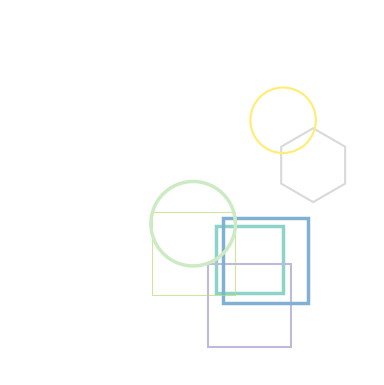[{"shape": "square", "thickness": 2.5, "radius": 0.44, "center": [0.649, 0.325]}, {"shape": "square", "thickness": 1.5, "radius": 0.54, "center": [0.649, 0.206]}, {"shape": "square", "thickness": 2.5, "radius": 0.55, "center": [0.69, 0.323]}, {"shape": "square", "thickness": 0.5, "radius": 0.54, "center": [0.502, 0.342]}, {"shape": "hexagon", "thickness": 1.5, "radius": 0.48, "center": [0.813, 0.571]}, {"shape": "circle", "thickness": 2.5, "radius": 0.55, "center": [0.502, 0.419]}, {"shape": "circle", "thickness": 1.5, "radius": 0.43, "center": [0.735, 0.688]}]